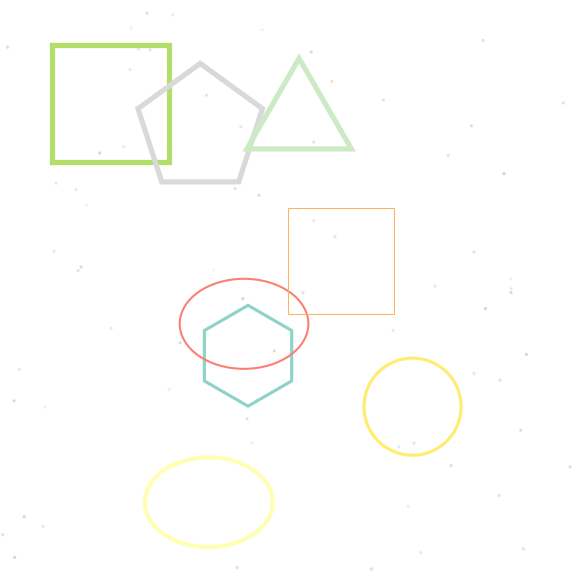[{"shape": "hexagon", "thickness": 1.5, "radius": 0.44, "center": [0.429, 0.383]}, {"shape": "oval", "thickness": 2, "radius": 0.55, "center": [0.362, 0.13]}, {"shape": "oval", "thickness": 1, "radius": 0.56, "center": [0.423, 0.438]}, {"shape": "square", "thickness": 0.5, "radius": 0.46, "center": [0.59, 0.547]}, {"shape": "square", "thickness": 2.5, "radius": 0.51, "center": [0.192, 0.82]}, {"shape": "pentagon", "thickness": 2.5, "radius": 0.57, "center": [0.347, 0.776]}, {"shape": "triangle", "thickness": 2.5, "radius": 0.52, "center": [0.518, 0.794]}, {"shape": "circle", "thickness": 1.5, "radius": 0.42, "center": [0.714, 0.295]}]